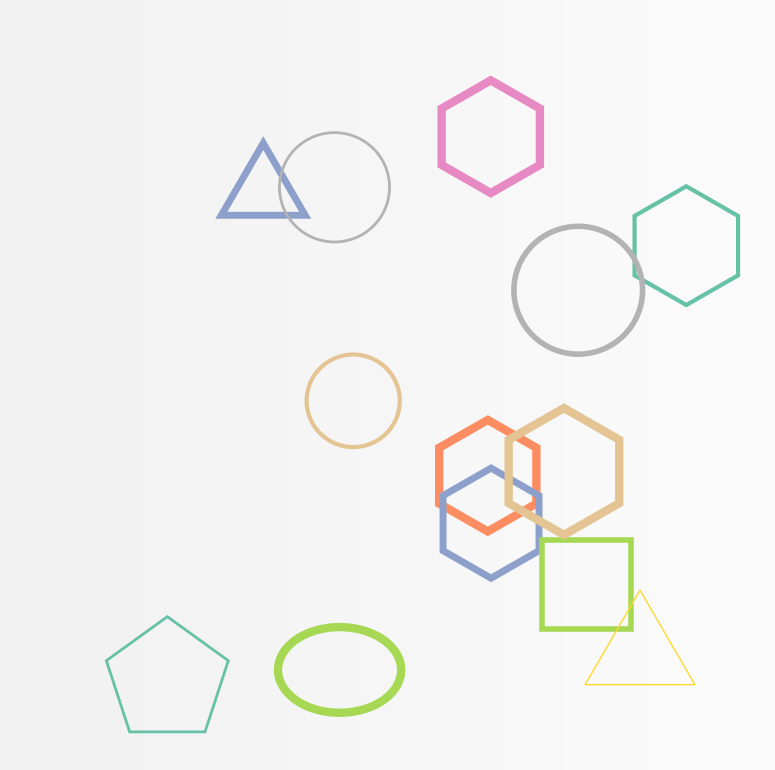[{"shape": "hexagon", "thickness": 1.5, "radius": 0.39, "center": [0.886, 0.681]}, {"shape": "pentagon", "thickness": 1, "radius": 0.41, "center": [0.216, 0.116]}, {"shape": "hexagon", "thickness": 3, "radius": 0.36, "center": [0.629, 0.382]}, {"shape": "hexagon", "thickness": 2.5, "radius": 0.36, "center": [0.634, 0.321]}, {"shape": "triangle", "thickness": 2.5, "radius": 0.31, "center": [0.34, 0.752]}, {"shape": "hexagon", "thickness": 3, "radius": 0.37, "center": [0.633, 0.822]}, {"shape": "square", "thickness": 2, "radius": 0.29, "center": [0.757, 0.241]}, {"shape": "oval", "thickness": 3, "radius": 0.4, "center": [0.438, 0.13]}, {"shape": "triangle", "thickness": 0.5, "radius": 0.41, "center": [0.826, 0.152]}, {"shape": "hexagon", "thickness": 3, "radius": 0.41, "center": [0.728, 0.388]}, {"shape": "circle", "thickness": 1.5, "radius": 0.3, "center": [0.456, 0.479]}, {"shape": "circle", "thickness": 1, "radius": 0.36, "center": [0.432, 0.757]}, {"shape": "circle", "thickness": 2, "radius": 0.42, "center": [0.746, 0.623]}]